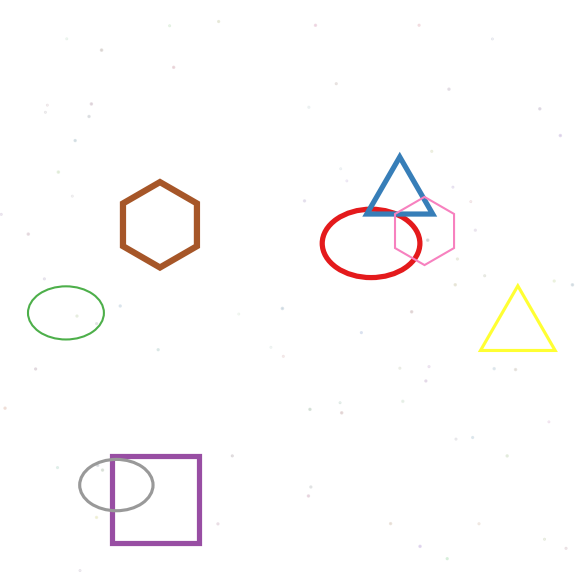[{"shape": "oval", "thickness": 2.5, "radius": 0.42, "center": [0.643, 0.578]}, {"shape": "triangle", "thickness": 2.5, "radius": 0.33, "center": [0.692, 0.661]}, {"shape": "oval", "thickness": 1, "radius": 0.33, "center": [0.114, 0.457]}, {"shape": "square", "thickness": 2.5, "radius": 0.37, "center": [0.269, 0.134]}, {"shape": "triangle", "thickness": 1.5, "radius": 0.37, "center": [0.897, 0.43]}, {"shape": "hexagon", "thickness": 3, "radius": 0.37, "center": [0.277, 0.61]}, {"shape": "hexagon", "thickness": 1, "radius": 0.3, "center": [0.735, 0.599]}, {"shape": "oval", "thickness": 1.5, "radius": 0.32, "center": [0.201, 0.159]}]